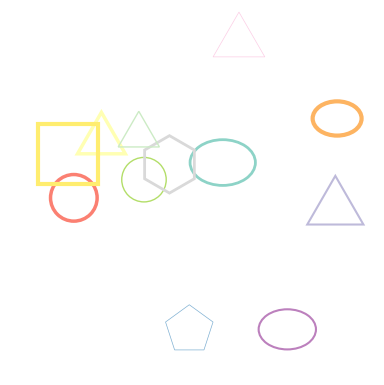[{"shape": "oval", "thickness": 2, "radius": 0.42, "center": [0.579, 0.578]}, {"shape": "triangle", "thickness": 2.5, "radius": 0.36, "center": [0.263, 0.636]}, {"shape": "triangle", "thickness": 1.5, "radius": 0.42, "center": [0.871, 0.459]}, {"shape": "circle", "thickness": 2.5, "radius": 0.3, "center": [0.192, 0.486]}, {"shape": "pentagon", "thickness": 0.5, "radius": 0.32, "center": [0.492, 0.144]}, {"shape": "oval", "thickness": 3, "radius": 0.32, "center": [0.876, 0.692]}, {"shape": "circle", "thickness": 1, "radius": 0.29, "center": [0.374, 0.533]}, {"shape": "triangle", "thickness": 0.5, "radius": 0.39, "center": [0.621, 0.891]}, {"shape": "hexagon", "thickness": 2, "radius": 0.37, "center": [0.44, 0.573]}, {"shape": "oval", "thickness": 1.5, "radius": 0.37, "center": [0.746, 0.145]}, {"shape": "triangle", "thickness": 1, "radius": 0.31, "center": [0.361, 0.649]}, {"shape": "square", "thickness": 3, "radius": 0.39, "center": [0.176, 0.599]}]